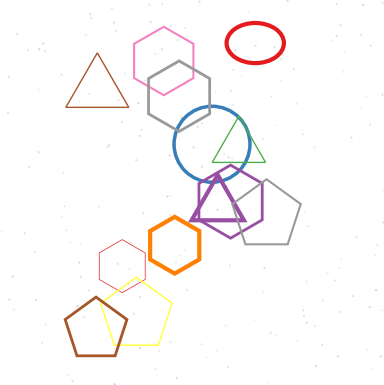[{"shape": "oval", "thickness": 3, "radius": 0.37, "center": [0.663, 0.888]}, {"shape": "hexagon", "thickness": 0.5, "radius": 0.34, "center": [0.317, 0.309]}, {"shape": "circle", "thickness": 2.5, "radius": 0.49, "center": [0.551, 0.625]}, {"shape": "triangle", "thickness": 1, "radius": 0.4, "center": [0.62, 0.618]}, {"shape": "hexagon", "thickness": 2, "radius": 0.47, "center": [0.599, 0.476]}, {"shape": "triangle", "thickness": 3, "radius": 0.39, "center": [0.566, 0.467]}, {"shape": "hexagon", "thickness": 3, "radius": 0.37, "center": [0.454, 0.363]}, {"shape": "pentagon", "thickness": 1, "radius": 0.49, "center": [0.354, 0.182]}, {"shape": "triangle", "thickness": 1, "radius": 0.47, "center": [0.253, 0.768]}, {"shape": "pentagon", "thickness": 2, "radius": 0.42, "center": [0.249, 0.144]}, {"shape": "hexagon", "thickness": 1.5, "radius": 0.44, "center": [0.425, 0.842]}, {"shape": "pentagon", "thickness": 1.5, "radius": 0.47, "center": [0.692, 0.441]}, {"shape": "hexagon", "thickness": 2, "radius": 0.46, "center": [0.465, 0.75]}]